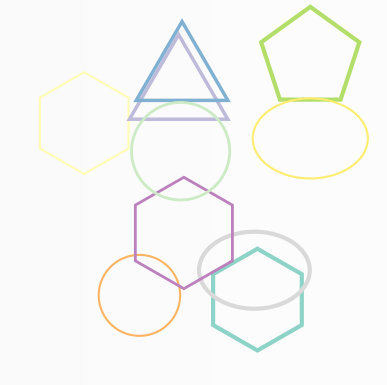[{"shape": "hexagon", "thickness": 3, "radius": 0.66, "center": [0.664, 0.222]}, {"shape": "hexagon", "thickness": 1.5, "radius": 0.66, "center": [0.217, 0.68]}, {"shape": "triangle", "thickness": 2.5, "radius": 0.73, "center": [0.461, 0.764]}, {"shape": "triangle", "thickness": 2.5, "radius": 0.68, "center": [0.47, 0.808]}, {"shape": "circle", "thickness": 1.5, "radius": 0.53, "center": [0.36, 0.233]}, {"shape": "pentagon", "thickness": 3, "radius": 0.67, "center": [0.801, 0.849]}, {"shape": "oval", "thickness": 3, "radius": 0.71, "center": [0.657, 0.298]}, {"shape": "hexagon", "thickness": 2, "radius": 0.72, "center": [0.475, 0.395]}, {"shape": "circle", "thickness": 2, "radius": 0.63, "center": [0.466, 0.607]}, {"shape": "oval", "thickness": 1.5, "radius": 0.74, "center": [0.801, 0.64]}]